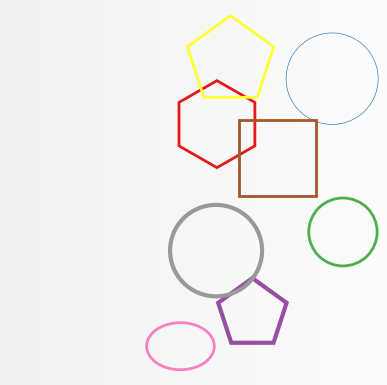[{"shape": "hexagon", "thickness": 2, "radius": 0.57, "center": [0.56, 0.678]}, {"shape": "circle", "thickness": 0.5, "radius": 0.59, "center": [0.857, 0.796]}, {"shape": "circle", "thickness": 2, "radius": 0.44, "center": [0.885, 0.398]}, {"shape": "pentagon", "thickness": 3, "radius": 0.46, "center": [0.651, 0.185]}, {"shape": "pentagon", "thickness": 2, "radius": 0.59, "center": [0.595, 0.842]}, {"shape": "square", "thickness": 2, "radius": 0.5, "center": [0.715, 0.589]}, {"shape": "oval", "thickness": 2, "radius": 0.44, "center": [0.466, 0.101]}, {"shape": "circle", "thickness": 3, "radius": 0.59, "center": [0.558, 0.349]}]